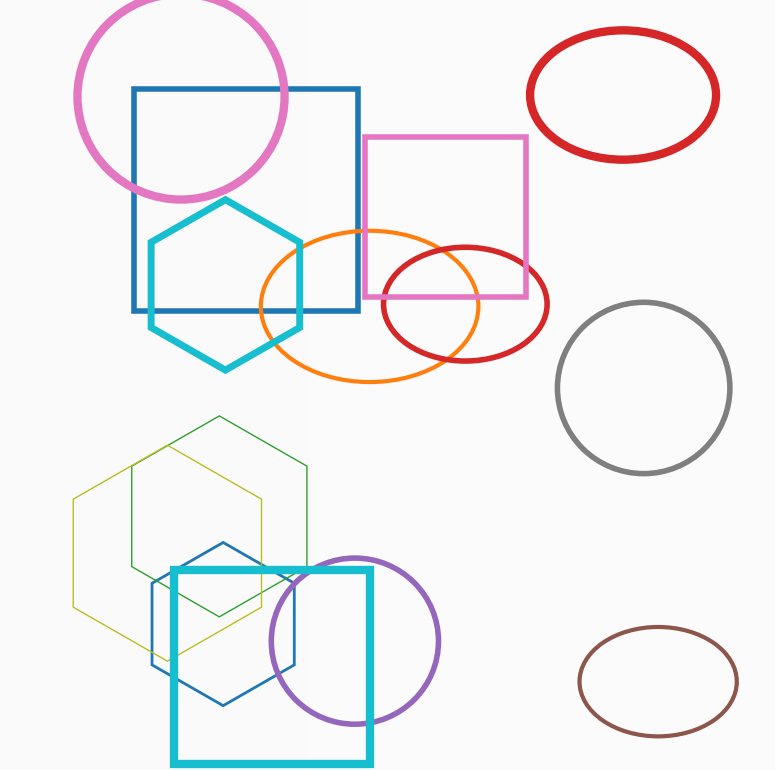[{"shape": "square", "thickness": 2, "radius": 0.72, "center": [0.317, 0.741]}, {"shape": "hexagon", "thickness": 1, "radius": 0.53, "center": [0.288, 0.19]}, {"shape": "oval", "thickness": 1.5, "radius": 0.7, "center": [0.477, 0.602]}, {"shape": "hexagon", "thickness": 0.5, "radius": 0.65, "center": [0.283, 0.329]}, {"shape": "oval", "thickness": 2, "radius": 0.53, "center": [0.6, 0.605]}, {"shape": "oval", "thickness": 3, "radius": 0.6, "center": [0.804, 0.877]}, {"shape": "circle", "thickness": 2, "radius": 0.54, "center": [0.458, 0.167]}, {"shape": "oval", "thickness": 1.5, "radius": 0.51, "center": [0.849, 0.115]}, {"shape": "square", "thickness": 2, "radius": 0.52, "center": [0.575, 0.718]}, {"shape": "circle", "thickness": 3, "radius": 0.67, "center": [0.234, 0.874]}, {"shape": "circle", "thickness": 2, "radius": 0.56, "center": [0.831, 0.496]}, {"shape": "hexagon", "thickness": 0.5, "radius": 0.7, "center": [0.216, 0.282]}, {"shape": "square", "thickness": 3, "radius": 0.63, "center": [0.351, 0.134]}, {"shape": "hexagon", "thickness": 2.5, "radius": 0.55, "center": [0.291, 0.63]}]